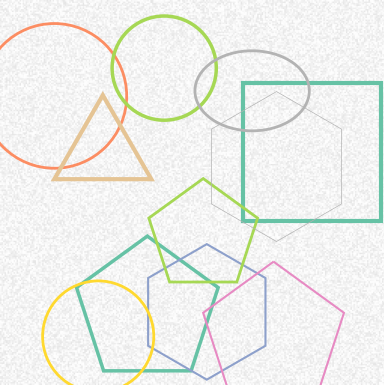[{"shape": "pentagon", "thickness": 2.5, "radius": 0.97, "center": [0.383, 0.193]}, {"shape": "square", "thickness": 3, "radius": 0.9, "center": [0.811, 0.605]}, {"shape": "circle", "thickness": 2, "radius": 0.94, "center": [0.141, 0.751]}, {"shape": "hexagon", "thickness": 1.5, "radius": 0.88, "center": [0.537, 0.19]}, {"shape": "pentagon", "thickness": 1.5, "radius": 0.96, "center": [0.711, 0.128]}, {"shape": "pentagon", "thickness": 2, "radius": 0.74, "center": [0.528, 0.388]}, {"shape": "circle", "thickness": 2.5, "radius": 0.68, "center": [0.427, 0.823]}, {"shape": "circle", "thickness": 2, "radius": 0.72, "center": [0.255, 0.126]}, {"shape": "triangle", "thickness": 3, "radius": 0.73, "center": [0.267, 0.607]}, {"shape": "hexagon", "thickness": 0.5, "radius": 0.97, "center": [0.718, 0.567]}, {"shape": "oval", "thickness": 2, "radius": 0.74, "center": [0.655, 0.764]}]